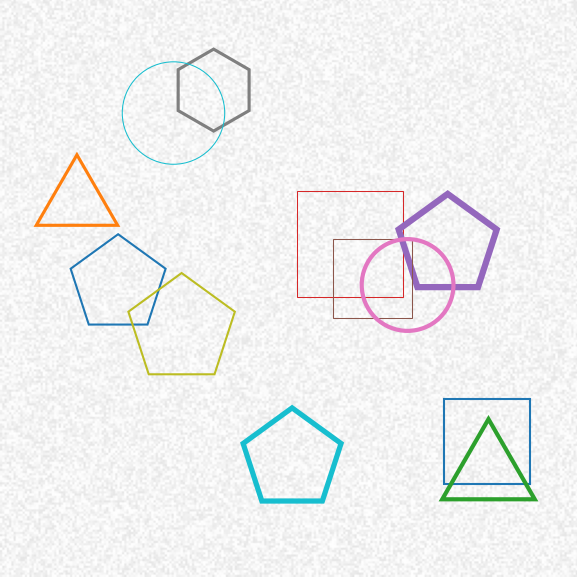[{"shape": "square", "thickness": 1, "radius": 0.37, "center": [0.843, 0.235]}, {"shape": "pentagon", "thickness": 1, "radius": 0.43, "center": [0.205, 0.507]}, {"shape": "triangle", "thickness": 1.5, "radius": 0.41, "center": [0.133, 0.65]}, {"shape": "triangle", "thickness": 2, "radius": 0.46, "center": [0.846, 0.181]}, {"shape": "square", "thickness": 0.5, "radius": 0.46, "center": [0.606, 0.577]}, {"shape": "pentagon", "thickness": 3, "radius": 0.45, "center": [0.775, 0.574]}, {"shape": "square", "thickness": 0.5, "radius": 0.34, "center": [0.645, 0.516]}, {"shape": "circle", "thickness": 2, "radius": 0.4, "center": [0.706, 0.506]}, {"shape": "hexagon", "thickness": 1.5, "radius": 0.35, "center": [0.37, 0.843]}, {"shape": "pentagon", "thickness": 1, "radius": 0.48, "center": [0.314, 0.429]}, {"shape": "pentagon", "thickness": 2.5, "radius": 0.45, "center": [0.506, 0.204]}, {"shape": "circle", "thickness": 0.5, "radius": 0.44, "center": [0.3, 0.803]}]